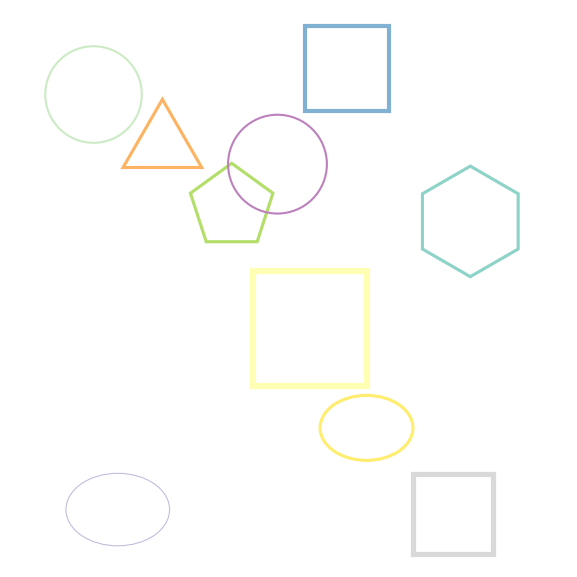[{"shape": "hexagon", "thickness": 1.5, "radius": 0.48, "center": [0.814, 0.616]}, {"shape": "square", "thickness": 3, "radius": 0.5, "center": [0.537, 0.431]}, {"shape": "oval", "thickness": 0.5, "radius": 0.45, "center": [0.204, 0.117]}, {"shape": "square", "thickness": 2, "radius": 0.37, "center": [0.601, 0.88]}, {"shape": "triangle", "thickness": 1.5, "radius": 0.39, "center": [0.281, 0.748]}, {"shape": "pentagon", "thickness": 1.5, "radius": 0.38, "center": [0.401, 0.641]}, {"shape": "square", "thickness": 2.5, "radius": 0.35, "center": [0.785, 0.108]}, {"shape": "circle", "thickness": 1, "radius": 0.43, "center": [0.48, 0.715]}, {"shape": "circle", "thickness": 1, "radius": 0.42, "center": [0.162, 0.835]}, {"shape": "oval", "thickness": 1.5, "radius": 0.4, "center": [0.635, 0.258]}]